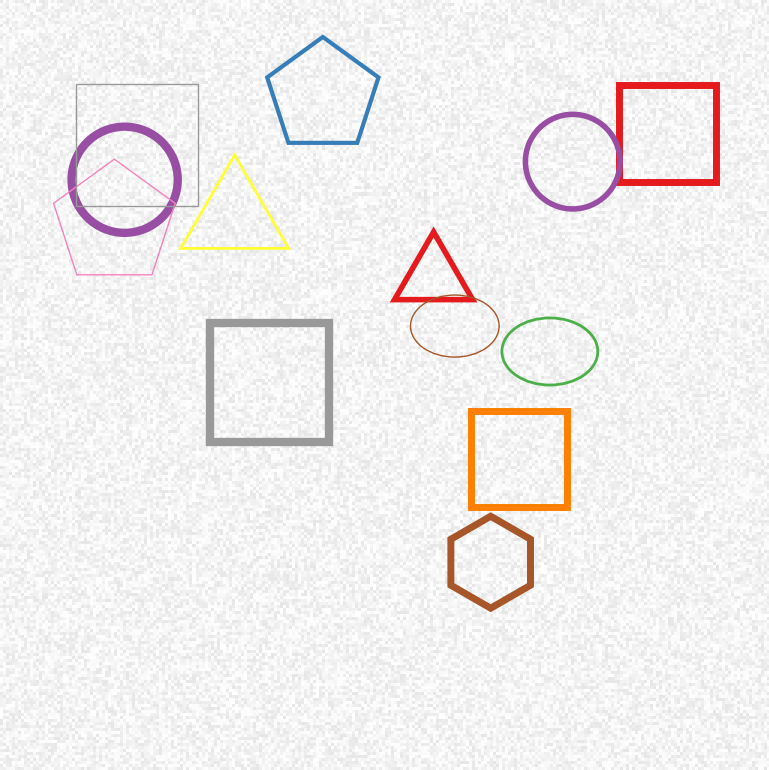[{"shape": "square", "thickness": 2.5, "radius": 0.31, "center": [0.867, 0.827]}, {"shape": "triangle", "thickness": 2, "radius": 0.29, "center": [0.563, 0.64]}, {"shape": "pentagon", "thickness": 1.5, "radius": 0.38, "center": [0.419, 0.876]}, {"shape": "oval", "thickness": 1, "radius": 0.31, "center": [0.714, 0.544]}, {"shape": "circle", "thickness": 2, "radius": 0.31, "center": [0.744, 0.79]}, {"shape": "circle", "thickness": 3, "radius": 0.34, "center": [0.162, 0.767]}, {"shape": "square", "thickness": 2.5, "radius": 0.31, "center": [0.674, 0.404]}, {"shape": "triangle", "thickness": 1, "radius": 0.4, "center": [0.305, 0.718]}, {"shape": "oval", "thickness": 0.5, "radius": 0.29, "center": [0.591, 0.577]}, {"shape": "hexagon", "thickness": 2.5, "radius": 0.3, "center": [0.637, 0.27]}, {"shape": "pentagon", "thickness": 0.5, "radius": 0.42, "center": [0.149, 0.71]}, {"shape": "square", "thickness": 0.5, "radius": 0.4, "center": [0.178, 0.812]}, {"shape": "square", "thickness": 3, "radius": 0.39, "center": [0.35, 0.503]}]